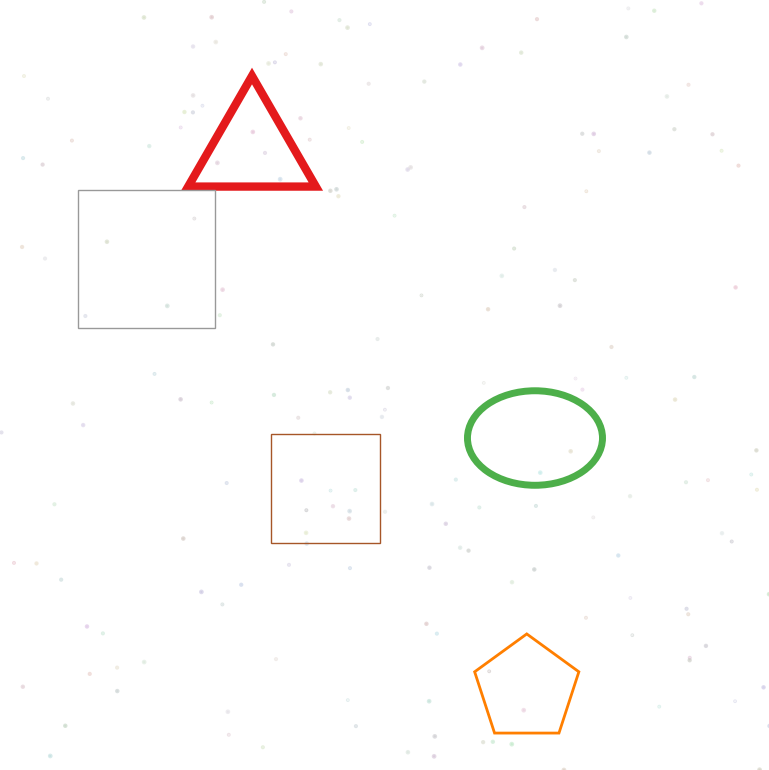[{"shape": "triangle", "thickness": 3, "radius": 0.48, "center": [0.327, 0.806]}, {"shape": "oval", "thickness": 2.5, "radius": 0.44, "center": [0.695, 0.431]}, {"shape": "pentagon", "thickness": 1, "radius": 0.36, "center": [0.684, 0.106]}, {"shape": "square", "thickness": 0.5, "radius": 0.36, "center": [0.423, 0.366]}, {"shape": "square", "thickness": 0.5, "radius": 0.45, "center": [0.19, 0.664]}]